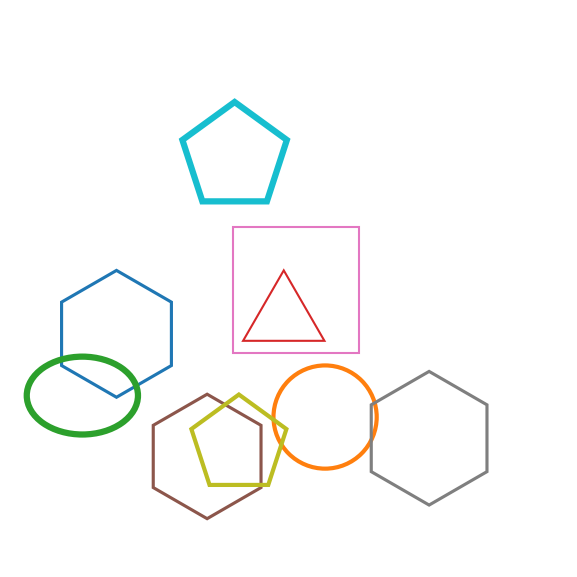[{"shape": "hexagon", "thickness": 1.5, "radius": 0.55, "center": [0.202, 0.421]}, {"shape": "circle", "thickness": 2, "radius": 0.45, "center": [0.563, 0.277]}, {"shape": "oval", "thickness": 3, "radius": 0.48, "center": [0.143, 0.314]}, {"shape": "triangle", "thickness": 1, "radius": 0.41, "center": [0.491, 0.45]}, {"shape": "hexagon", "thickness": 1.5, "radius": 0.54, "center": [0.359, 0.209]}, {"shape": "square", "thickness": 1, "radius": 0.54, "center": [0.513, 0.497]}, {"shape": "hexagon", "thickness": 1.5, "radius": 0.58, "center": [0.743, 0.24]}, {"shape": "pentagon", "thickness": 2, "radius": 0.43, "center": [0.414, 0.229]}, {"shape": "pentagon", "thickness": 3, "radius": 0.48, "center": [0.406, 0.727]}]